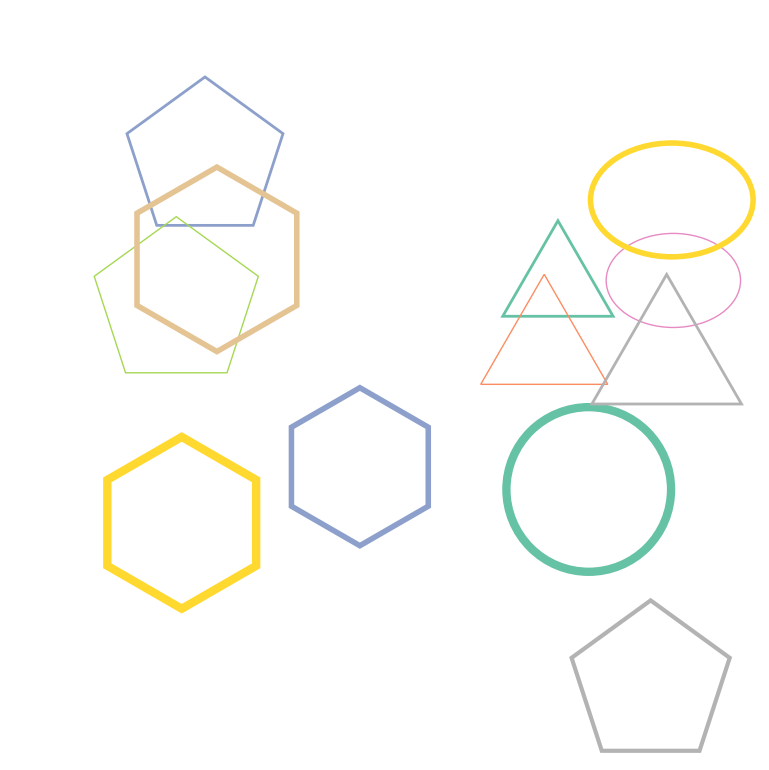[{"shape": "circle", "thickness": 3, "radius": 0.53, "center": [0.765, 0.364]}, {"shape": "triangle", "thickness": 1, "radius": 0.41, "center": [0.725, 0.631]}, {"shape": "triangle", "thickness": 0.5, "radius": 0.48, "center": [0.707, 0.548]}, {"shape": "pentagon", "thickness": 1, "radius": 0.53, "center": [0.266, 0.794]}, {"shape": "hexagon", "thickness": 2, "radius": 0.51, "center": [0.467, 0.394]}, {"shape": "oval", "thickness": 0.5, "radius": 0.44, "center": [0.874, 0.636]}, {"shape": "pentagon", "thickness": 0.5, "radius": 0.56, "center": [0.229, 0.607]}, {"shape": "hexagon", "thickness": 3, "radius": 0.56, "center": [0.236, 0.321]}, {"shape": "oval", "thickness": 2, "radius": 0.53, "center": [0.872, 0.74]}, {"shape": "hexagon", "thickness": 2, "radius": 0.6, "center": [0.282, 0.663]}, {"shape": "pentagon", "thickness": 1.5, "radius": 0.54, "center": [0.845, 0.112]}, {"shape": "triangle", "thickness": 1, "radius": 0.56, "center": [0.866, 0.531]}]